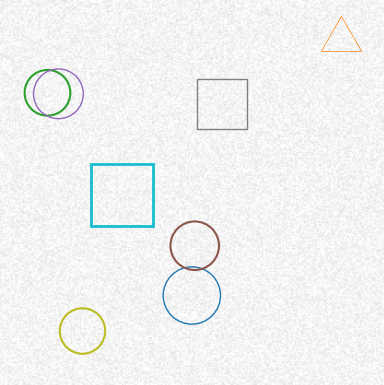[{"shape": "circle", "thickness": 1, "radius": 0.37, "center": [0.498, 0.233]}, {"shape": "triangle", "thickness": 0.5, "radius": 0.3, "center": [0.887, 0.897]}, {"shape": "circle", "thickness": 1.5, "radius": 0.3, "center": [0.123, 0.759]}, {"shape": "circle", "thickness": 1, "radius": 0.32, "center": [0.152, 0.756]}, {"shape": "circle", "thickness": 1.5, "radius": 0.32, "center": [0.506, 0.362]}, {"shape": "square", "thickness": 1, "radius": 0.32, "center": [0.577, 0.731]}, {"shape": "circle", "thickness": 1.5, "radius": 0.3, "center": [0.214, 0.14]}, {"shape": "square", "thickness": 2, "radius": 0.4, "center": [0.317, 0.493]}]